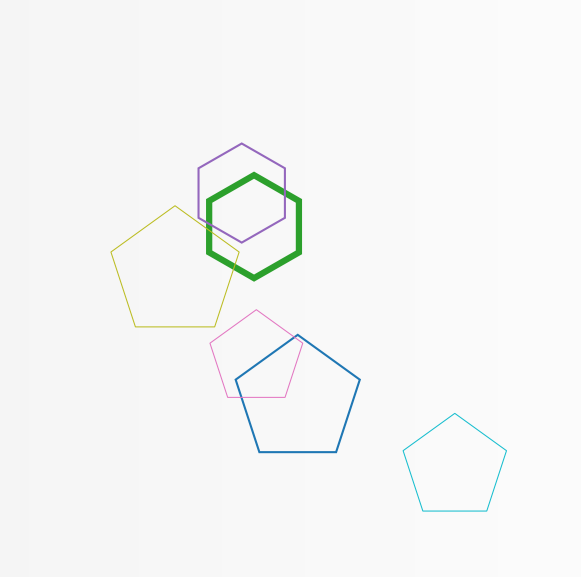[{"shape": "pentagon", "thickness": 1, "radius": 0.56, "center": [0.512, 0.307]}, {"shape": "hexagon", "thickness": 3, "radius": 0.45, "center": [0.437, 0.607]}, {"shape": "hexagon", "thickness": 1, "radius": 0.43, "center": [0.416, 0.665]}, {"shape": "pentagon", "thickness": 0.5, "radius": 0.42, "center": [0.441, 0.379]}, {"shape": "pentagon", "thickness": 0.5, "radius": 0.58, "center": [0.301, 0.527]}, {"shape": "pentagon", "thickness": 0.5, "radius": 0.47, "center": [0.782, 0.19]}]